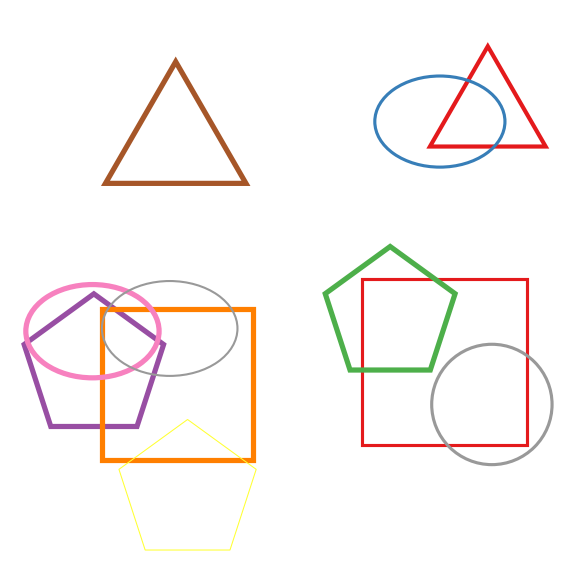[{"shape": "triangle", "thickness": 2, "radius": 0.58, "center": [0.845, 0.803]}, {"shape": "square", "thickness": 1.5, "radius": 0.72, "center": [0.77, 0.372]}, {"shape": "oval", "thickness": 1.5, "radius": 0.56, "center": [0.762, 0.789]}, {"shape": "pentagon", "thickness": 2.5, "radius": 0.59, "center": [0.676, 0.454]}, {"shape": "pentagon", "thickness": 2.5, "radius": 0.63, "center": [0.163, 0.363]}, {"shape": "square", "thickness": 2.5, "radius": 0.66, "center": [0.308, 0.333]}, {"shape": "pentagon", "thickness": 0.5, "radius": 0.62, "center": [0.325, 0.148]}, {"shape": "triangle", "thickness": 2.5, "radius": 0.7, "center": [0.304, 0.752]}, {"shape": "oval", "thickness": 2.5, "radius": 0.58, "center": [0.16, 0.426]}, {"shape": "oval", "thickness": 1, "radius": 0.59, "center": [0.294, 0.43]}, {"shape": "circle", "thickness": 1.5, "radius": 0.52, "center": [0.852, 0.299]}]